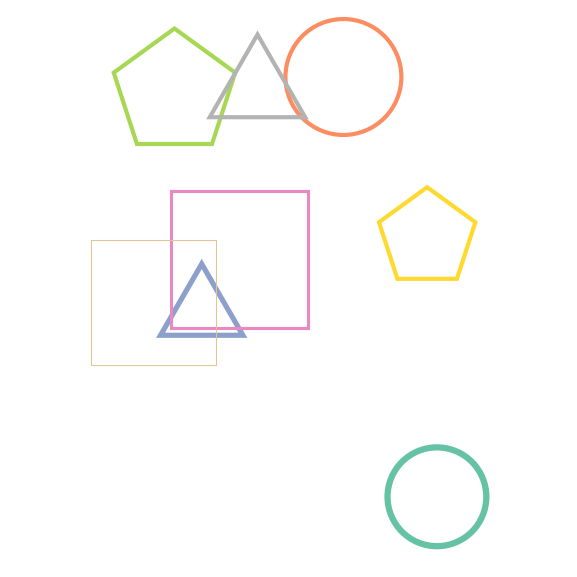[{"shape": "circle", "thickness": 3, "radius": 0.43, "center": [0.757, 0.139]}, {"shape": "circle", "thickness": 2, "radius": 0.5, "center": [0.595, 0.866]}, {"shape": "triangle", "thickness": 2.5, "radius": 0.41, "center": [0.349, 0.46]}, {"shape": "square", "thickness": 1.5, "radius": 0.59, "center": [0.415, 0.55]}, {"shape": "pentagon", "thickness": 2, "radius": 0.55, "center": [0.302, 0.839]}, {"shape": "pentagon", "thickness": 2, "radius": 0.44, "center": [0.74, 0.587]}, {"shape": "square", "thickness": 0.5, "radius": 0.54, "center": [0.265, 0.475]}, {"shape": "triangle", "thickness": 2, "radius": 0.48, "center": [0.446, 0.844]}]